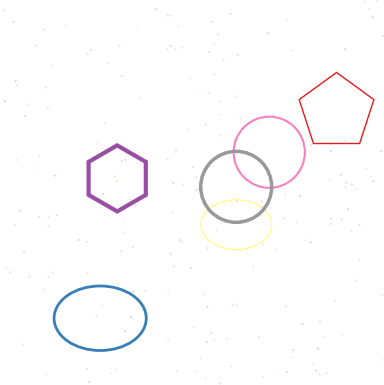[{"shape": "pentagon", "thickness": 1, "radius": 0.51, "center": [0.874, 0.71]}, {"shape": "oval", "thickness": 2, "radius": 0.6, "center": [0.26, 0.173]}, {"shape": "hexagon", "thickness": 3, "radius": 0.43, "center": [0.304, 0.537]}, {"shape": "oval", "thickness": 0.5, "radius": 0.46, "center": [0.614, 0.416]}, {"shape": "circle", "thickness": 1.5, "radius": 0.46, "center": [0.699, 0.605]}, {"shape": "circle", "thickness": 2.5, "radius": 0.46, "center": [0.614, 0.515]}]